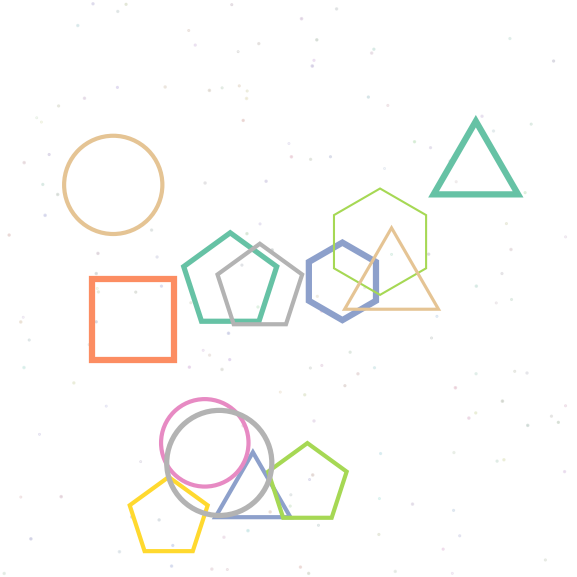[{"shape": "pentagon", "thickness": 2.5, "radius": 0.42, "center": [0.399, 0.511]}, {"shape": "triangle", "thickness": 3, "radius": 0.42, "center": [0.824, 0.705]}, {"shape": "square", "thickness": 3, "radius": 0.35, "center": [0.23, 0.446]}, {"shape": "triangle", "thickness": 2, "radius": 0.37, "center": [0.438, 0.141]}, {"shape": "hexagon", "thickness": 3, "radius": 0.34, "center": [0.593, 0.512]}, {"shape": "circle", "thickness": 2, "radius": 0.38, "center": [0.355, 0.232]}, {"shape": "pentagon", "thickness": 2, "radius": 0.36, "center": [0.532, 0.16]}, {"shape": "hexagon", "thickness": 1, "radius": 0.46, "center": [0.658, 0.581]}, {"shape": "pentagon", "thickness": 2, "radius": 0.35, "center": [0.292, 0.102]}, {"shape": "circle", "thickness": 2, "radius": 0.43, "center": [0.196, 0.679]}, {"shape": "triangle", "thickness": 1.5, "radius": 0.47, "center": [0.678, 0.511]}, {"shape": "pentagon", "thickness": 2, "radius": 0.39, "center": [0.45, 0.5]}, {"shape": "circle", "thickness": 2.5, "radius": 0.45, "center": [0.38, 0.198]}]